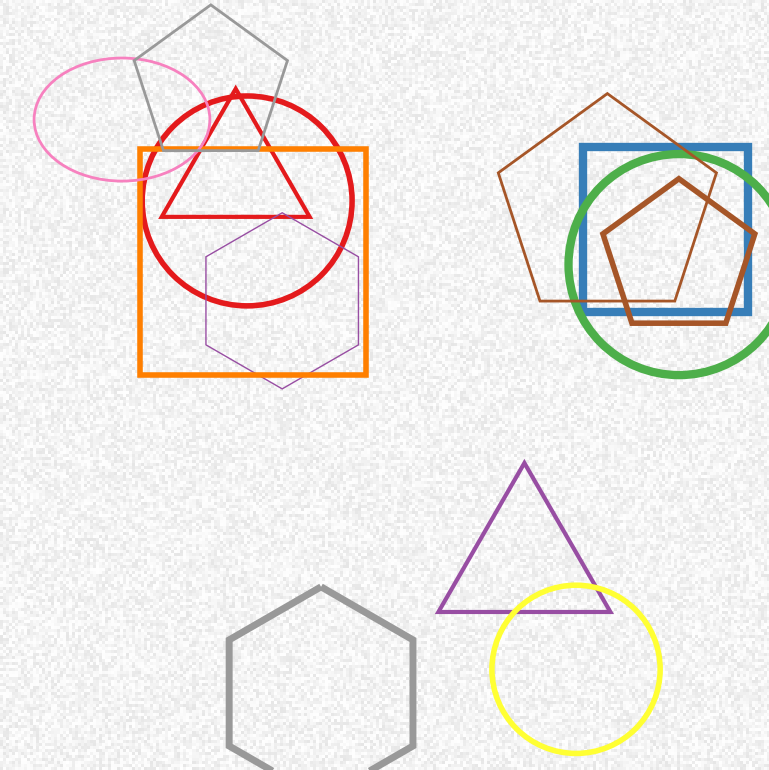[{"shape": "circle", "thickness": 2, "radius": 0.68, "center": [0.321, 0.739]}, {"shape": "triangle", "thickness": 1.5, "radius": 0.55, "center": [0.306, 0.774]}, {"shape": "square", "thickness": 3, "radius": 0.54, "center": [0.864, 0.702]}, {"shape": "circle", "thickness": 3, "radius": 0.72, "center": [0.882, 0.656]}, {"shape": "triangle", "thickness": 1.5, "radius": 0.64, "center": [0.681, 0.27]}, {"shape": "hexagon", "thickness": 0.5, "radius": 0.57, "center": [0.366, 0.609]}, {"shape": "square", "thickness": 2, "radius": 0.73, "center": [0.329, 0.66]}, {"shape": "circle", "thickness": 2, "radius": 0.55, "center": [0.748, 0.131]}, {"shape": "pentagon", "thickness": 2, "radius": 0.52, "center": [0.882, 0.664]}, {"shape": "pentagon", "thickness": 1, "radius": 0.74, "center": [0.789, 0.73]}, {"shape": "oval", "thickness": 1, "radius": 0.57, "center": [0.158, 0.845]}, {"shape": "hexagon", "thickness": 2.5, "radius": 0.69, "center": [0.417, 0.1]}, {"shape": "pentagon", "thickness": 1, "radius": 0.52, "center": [0.274, 0.889]}]